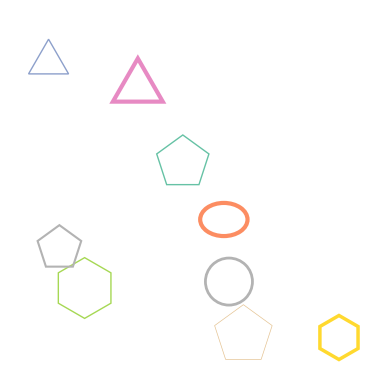[{"shape": "pentagon", "thickness": 1, "radius": 0.36, "center": [0.475, 0.578]}, {"shape": "oval", "thickness": 3, "radius": 0.31, "center": [0.581, 0.43]}, {"shape": "triangle", "thickness": 1, "radius": 0.3, "center": [0.126, 0.838]}, {"shape": "triangle", "thickness": 3, "radius": 0.37, "center": [0.358, 0.773]}, {"shape": "hexagon", "thickness": 1, "radius": 0.39, "center": [0.22, 0.252]}, {"shape": "hexagon", "thickness": 2.5, "radius": 0.29, "center": [0.88, 0.123]}, {"shape": "pentagon", "thickness": 0.5, "radius": 0.39, "center": [0.632, 0.13]}, {"shape": "circle", "thickness": 2, "radius": 0.31, "center": [0.595, 0.269]}, {"shape": "pentagon", "thickness": 1.5, "radius": 0.3, "center": [0.154, 0.356]}]